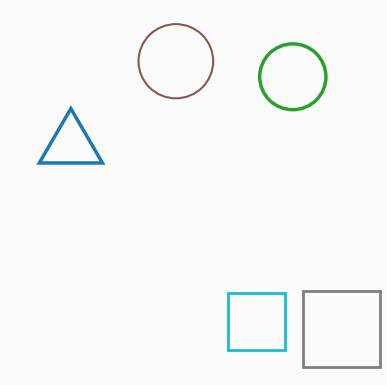[{"shape": "triangle", "thickness": 2.5, "radius": 0.47, "center": [0.183, 0.624]}, {"shape": "circle", "thickness": 2.5, "radius": 0.43, "center": [0.756, 0.801]}, {"shape": "circle", "thickness": 1.5, "radius": 0.48, "center": [0.454, 0.841]}, {"shape": "square", "thickness": 2, "radius": 0.49, "center": [0.882, 0.144]}, {"shape": "square", "thickness": 2, "radius": 0.37, "center": [0.663, 0.165]}]